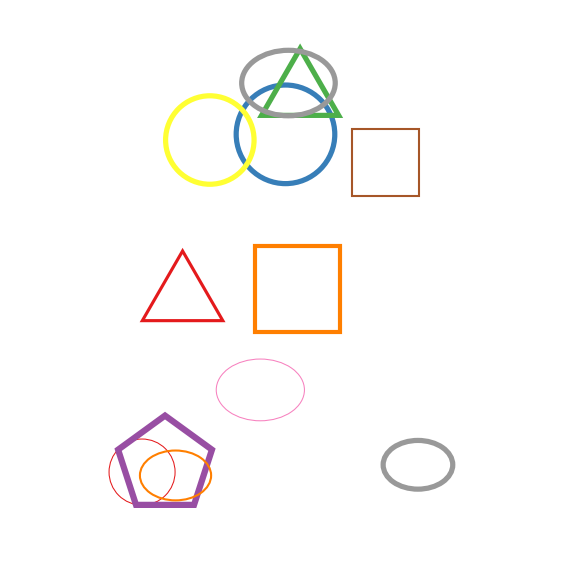[{"shape": "circle", "thickness": 0.5, "radius": 0.29, "center": [0.246, 0.182]}, {"shape": "triangle", "thickness": 1.5, "radius": 0.4, "center": [0.316, 0.484]}, {"shape": "circle", "thickness": 2.5, "radius": 0.43, "center": [0.494, 0.767]}, {"shape": "triangle", "thickness": 2.5, "radius": 0.39, "center": [0.52, 0.838]}, {"shape": "pentagon", "thickness": 3, "radius": 0.43, "center": [0.286, 0.194]}, {"shape": "square", "thickness": 2, "radius": 0.37, "center": [0.515, 0.498]}, {"shape": "oval", "thickness": 1, "radius": 0.31, "center": [0.304, 0.176]}, {"shape": "circle", "thickness": 2.5, "radius": 0.38, "center": [0.363, 0.757]}, {"shape": "square", "thickness": 1, "radius": 0.29, "center": [0.668, 0.718]}, {"shape": "oval", "thickness": 0.5, "radius": 0.38, "center": [0.451, 0.324]}, {"shape": "oval", "thickness": 2.5, "radius": 0.3, "center": [0.724, 0.194]}, {"shape": "oval", "thickness": 2.5, "radius": 0.4, "center": [0.5, 0.855]}]